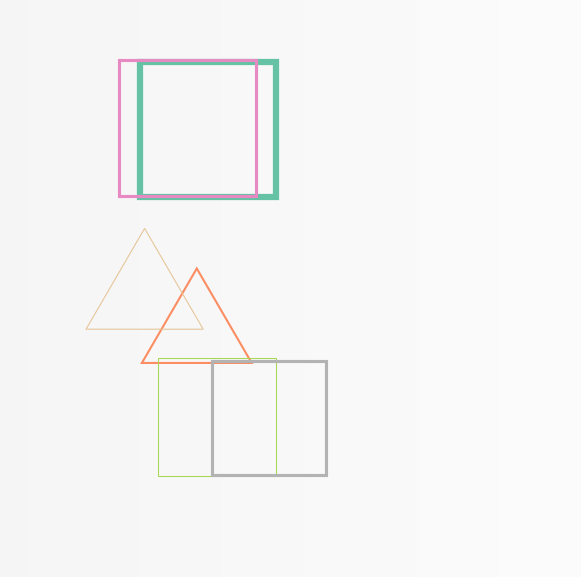[{"shape": "square", "thickness": 3, "radius": 0.58, "center": [0.358, 0.775]}, {"shape": "triangle", "thickness": 1, "radius": 0.55, "center": [0.339, 0.425]}, {"shape": "square", "thickness": 1.5, "radius": 0.59, "center": [0.323, 0.777]}, {"shape": "square", "thickness": 0.5, "radius": 0.51, "center": [0.373, 0.277]}, {"shape": "triangle", "thickness": 0.5, "radius": 0.58, "center": [0.249, 0.487]}, {"shape": "square", "thickness": 1.5, "radius": 0.49, "center": [0.463, 0.275]}]